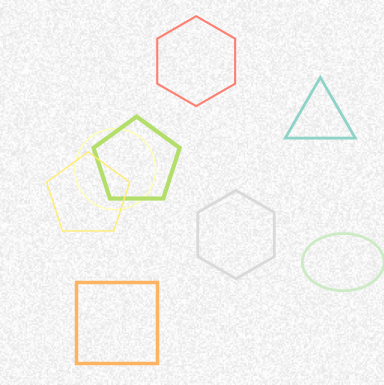[{"shape": "triangle", "thickness": 2, "radius": 0.53, "center": [0.832, 0.694]}, {"shape": "circle", "thickness": 1, "radius": 0.52, "center": [0.299, 0.56]}, {"shape": "hexagon", "thickness": 1.5, "radius": 0.58, "center": [0.51, 0.841]}, {"shape": "square", "thickness": 2.5, "radius": 0.53, "center": [0.303, 0.163]}, {"shape": "pentagon", "thickness": 3, "radius": 0.59, "center": [0.355, 0.58]}, {"shape": "hexagon", "thickness": 2, "radius": 0.57, "center": [0.613, 0.391]}, {"shape": "oval", "thickness": 2, "radius": 0.53, "center": [0.891, 0.319]}, {"shape": "pentagon", "thickness": 1, "radius": 0.57, "center": [0.229, 0.492]}]